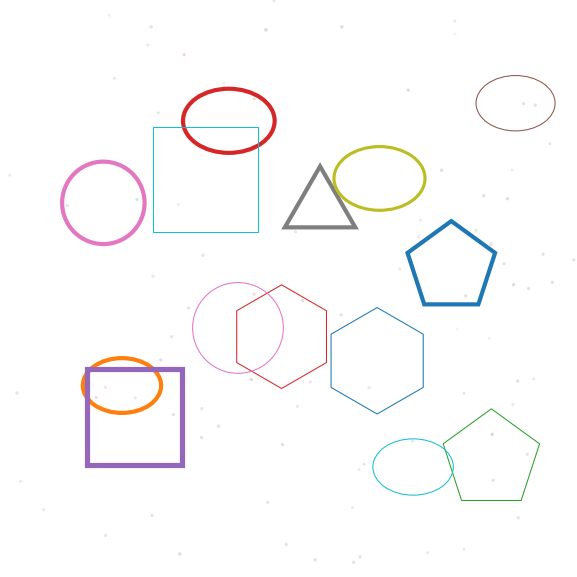[{"shape": "hexagon", "thickness": 0.5, "radius": 0.46, "center": [0.653, 0.374]}, {"shape": "pentagon", "thickness": 2, "radius": 0.4, "center": [0.781, 0.537]}, {"shape": "oval", "thickness": 2, "radius": 0.34, "center": [0.211, 0.332]}, {"shape": "pentagon", "thickness": 0.5, "radius": 0.44, "center": [0.851, 0.203]}, {"shape": "oval", "thickness": 2, "radius": 0.4, "center": [0.396, 0.79]}, {"shape": "hexagon", "thickness": 0.5, "radius": 0.45, "center": [0.488, 0.416]}, {"shape": "square", "thickness": 2.5, "radius": 0.41, "center": [0.233, 0.277]}, {"shape": "oval", "thickness": 0.5, "radius": 0.34, "center": [0.893, 0.82]}, {"shape": "circle", "thickness": 0.5, "radius": 0.39, "center": [0.412, 0.431]}, {"shape": "circle", "thickness": 2, "radius": 0.36, "center": [0.179, 0.648]}, {"shape": "triangle", "thickness": 2, "radius": 0.35, "center": [0.554, 0.641]}, {"shape": "oval", "thickness": 1.5, "radius": 0.39, "center": [0.657, 0.69]}, {"shape": "oval", "thickness": 0.5, "radius": 0.35, "center": [0.715, 0.19]}, {"shape": "square", "thickness": 0.5, "radius": 0.45, "center": [0.356, 0.689]}]